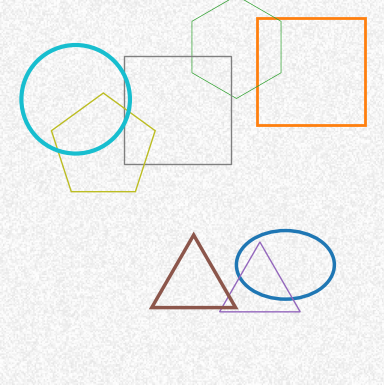[{"shape": "oval", "thickness": 2.5, "radius": 0.64, "center": [0.741, 0.312]}, {"shape": "square", "thickness": 2, "radius": 0.7, "center": [0.807, 0.814]}, {"shape": "hexagon", "thickness": 0.5, "radius": 0.67, "center": [0.614, 0.878]}, {"shape": "triangle", "thickness": 1, "radius": 0.6, "center": [0.675, 0.25]}, {"shape": "triangle", "thickness": 2.5, "radius": 0.63, "center": [0.503, 0.264]}, {"shape": "square", "thickness": 1, "radius": 0.7, "center": [0.461, 0.714]}, {"shape": "pentagon", "thickness": 1, "radius": 0.71, "center": [0.268, 0.617]}, {"shape": "circle", "thickness": 3, "radius": 0.7, "center": [0.197, 0.742]}]